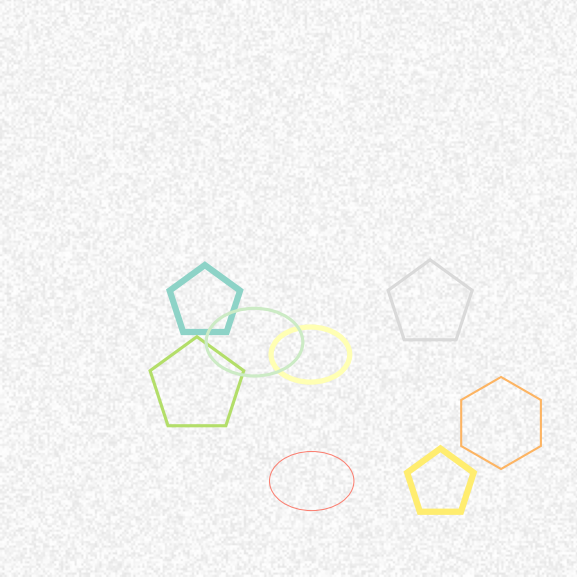[{"shape": "pentagon", "thickness": 3, "radius": 0.32, "center": [0.355, 0.476]}, {"shape": "oval", "thickness": 2.5, "radius": 0.34, "center": [0.537, 0.385]}, {"shape": "oval", "thickness": 0.5, "radius": 0.37, "center": [0.54, 0.166]}, {"shape": "hexagon", "thickness": 1, "radius": 0.4, "center": [0.868, 0.267]}, {"shape": "pentagon", "thickness": 1.5, "radius": 0.43, "center": [0.341, 0.331]}, {"shape": "pentagon", "thickness": 1.5, "radius": 0.38, "center": [0.745, 0.473]}, {"shape": "oval", "thickness": 1.5, "radius": 0.42, "center": [0.441, 0.407]}, {"shape": "pentagon", "thickness": 3, "radius": 0.3, "center": [0.763, 0.162]}]